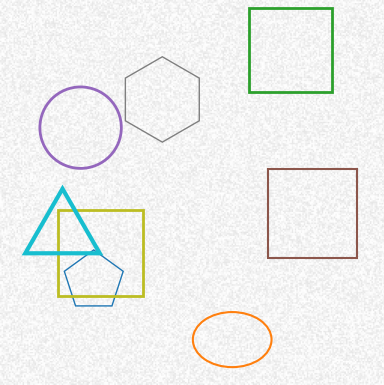[{"shape": "pentagon", "thickness": 1, "radius": 0.4, "center": [0.244, 0.27]}, {"shape": "oval", "thickness": 1.5, "radius": 0.51, "center": [0.603, 0.118]}, {"shape": "square", "thickness": 2, "radius": 0.54, "center": [0.755, 0.869]}, {"shape": "circle", "thickness": 2, "radius": 0.53, "center": [0.209, 0.668]}, {"shape": "square", "thickness": 1.5, "radius": 0.58, "center": [0.813, 0.446]}, {"shape": "hexagon", "thickness": 1, "radius": 0.55, "center": [0.422, 0.742]}, {"shape": "square", "thickness": 2, "radius": 0.56, "center": [0.261, 0.343]}, {"shape": "triangle", "thickness": 3, "radius": 0.56, "center": [0.162, 0.398]}]